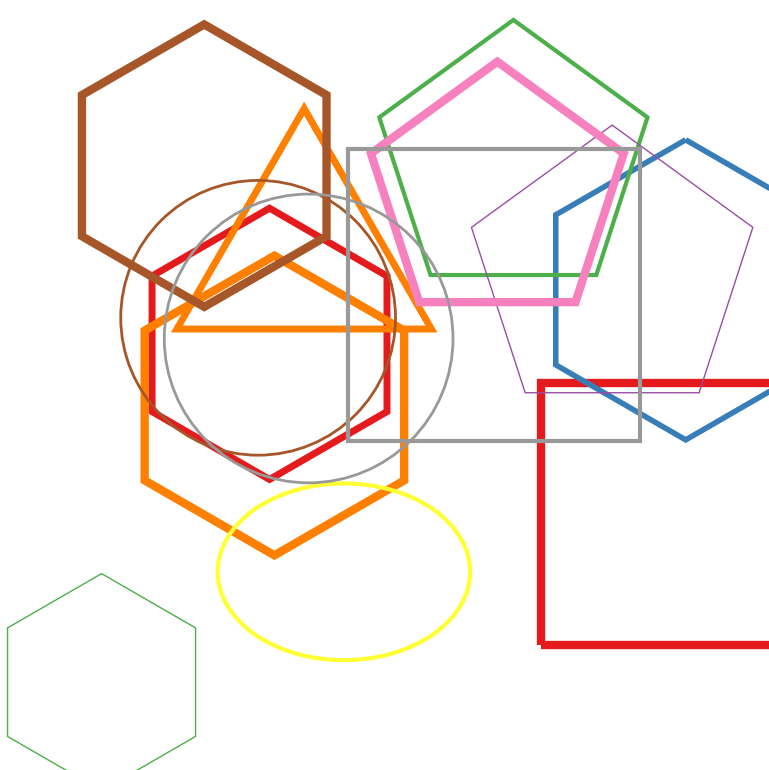[{"shape": "square", "thickness": 3, "radius": 0.85, "center": [0.873, 0.333]}, {"shape": "hexagon", "thickness": 2.5, "radius": 0.88, "center": [0.35, 0.553]}, {"shape": "hexagon", "thickness": 2, "radius": 0.97, "center": [0.89, 0.624]}, {"shape": "hexagon", "thickness": 0.5, "radius": 0.7, "center": [0.132, 0.114]}, {"shape": "pentagon", "thickness": 1.5, "radius": 0.92, "center": [0.667, 0.791]}, {"shape": "pentagon", "thickness": 0.5, "radius": 0.96, "center": [0.795, 0.645]}, {"shape": "triangle", "thickness": 2.5, "radius": 0.95, "center": [0.395, 0.668]}, {"shape": "hexagon", "thickness": 3, "radius": 0.97, "center": [0.356, 0.473]}, {"shape": "oval", "thickness": 1.5, "radius": 0.82, "center": [0.447, 0.257]}, {"shape": "hexagon", "thickness": 3, "radius": 0.92, "center": [0.265, 0.785]}, {"shape": "circle", "thickness": 1, "radius": 0.89, "center": [0.335, 0.587]}, {"shape": "pentagon", "thickness": 3, "radius": 0.86, "center": [0.646, 0.747]}, {"shape": "square", "thickness": 1.5, "radius": 0.95, "center": [0.641, 0.617]}, {"shape": "circle", "thickness": 1, "radius": 0.94, "center": [0.401, 0.56]}]